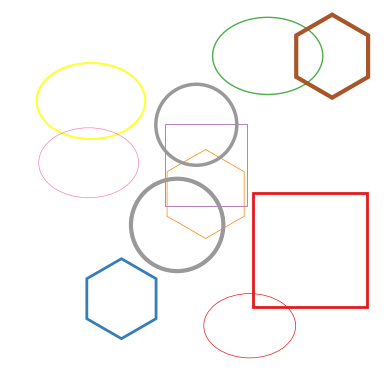[{"shape": "square", "thickness": 2, "radius": 0.74, "center": [0.805, 0.352]}, {"shape": "oval", "thickness": 0.5, "radius": 0.6, "center": [0.649, 0.154]}, {"shape": "hexagon", "thickness": 2, "radius": 0.52, "center": [0.315, 0.224]}, {"shape": "oval", "thickness": 1, "radius": 0.72, "center": [0.695, 0.855]}, {"shape": "square", "thickness": 0.5, "radius": 0.53, "center": [0.536, 0.572]}, {"shape": "hexagon", "thickness": 0.5, "radius": 0.58, "center": [0.534, 0.496]}, {"shape": "oval", "thickness": 1.5, "radius": 0.71, "center": [0.236, 0.738]}, {"shape": "hexagon", "thickness": 3, "radius": 0.54, "center": [0.863, 0.854]}, {"shape": "oval", "thickness": 0.5, "radius": 0.65, "center": [0.23, 0.577]}, {"shape": "circle", "thickness": 2.5, "radius": 0.53, "center": [0.51, 0.676]}, {"shape": "circle", "thickness": 3, "radius": 0.6, "center": [0.46, 0.416]}]